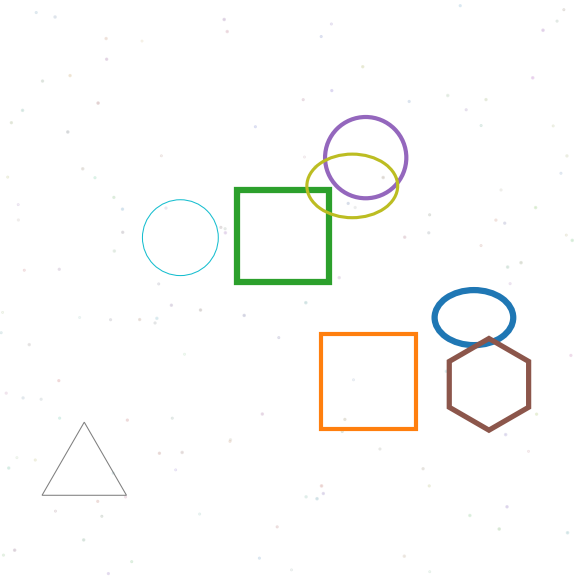[{"shape": "oval", "thickness": 3, "radius": 0.34, "center": [0.821, 0.449]}, {"shape": "square", "thickness": 2, "radius": 0.41, "center": [0.638, 0.338]}, {"shape": "square", "thickness": 3, "radius": 0.4, "center": [0.491, 0.591]}, {"shape": "circle", "thickness": 2, "radius": 0.35, "center": [0.633, 0.726]}, {"shape": "hexagon", "thickness": 2.5, "radius": 0.4, "center": [0.847, 0.334]}, {"shape": "triangle", "thickness": 0.5, "radius": 0.42, "center": [0.146, 0.184]}, {"shape": "oval", "thickness": 1.5, "radius": 0.39, "center": [0.61, 0.677]}, {"shape": "circle", "thickness": 0.5, "radius": 0.33, "center": [0.312, 0.588]}]